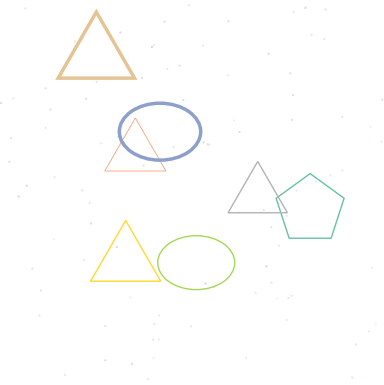[{"shape": "pentagon", "thickness": 1, "radius": 0.46, "center": [0.806, 0.456]}, {"shape": "triangle", "thickness": 0.5, "radius": 0.46, "center": [0.351, 0.602]}, {"shape": "oval", "thickness": 2.5, "radius": 0.53, "center": [0.416, 0.658]}, {"shape": "oval", "thickness": 1, "radius": 0.5, "center": [0.51, 0.318]}, {"shape": "triangle", "thickness": 1, "radius": 0.53, "center": [0.326, 0.322]}, {"shape": "triangle", "thickness": 2.5, "radius": 0.57, "center": [0.25, 0.854]}, {"shape": "triangle", "thickness": 1, "radius": 0.44, "center": [0.669, 0.492]}]